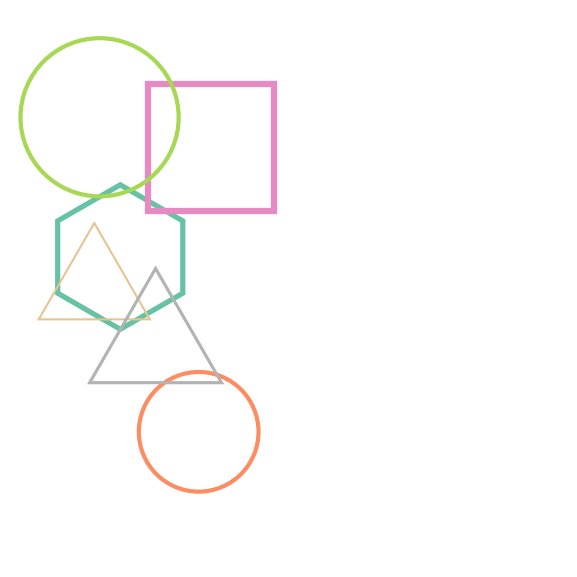[{"shape": "hexagon", "thickness": 2.5, "radius": 0.63, "center": [0.208, 0.554]}, {"shape": "circle", "thickness": 2, "radius": 0.52, "center": [0.344, 0.251]}, {"shape": "square", "thickness": 3, "radius": 0.55, "center": [0.365, 0.743]}, {"shape": "circle", "thickness": 2, "radius": 0.68, "center": [0.172, 0.796]}, {"shape": "triangle", "thickness": 1, "radius": 0.56, "center": [0.163, 0.502]}, {"shape": "triangle", "thickness": 1.5, "radius": 0.66, "center": [0.269, 0.402]}]